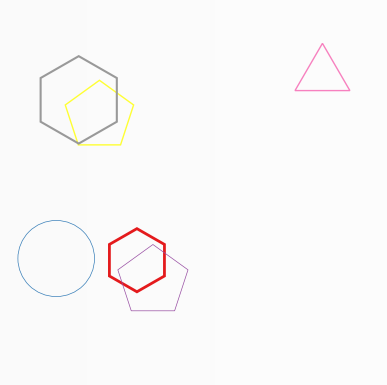[{"shape": "hexagon", "thickness": 2, "radius": 0.41, "center": [0.353, 0.324]}, {"shape": "circle", "thickness": 0.5, "radius": 0.49, "center": [0.145, 0.329]}, {"shape": "pentagon", "thickness": 0.5, "radius": 0.48, "center": [0.395, 0.27]}, {"shape": "pentagon", "thickness": 1, "radius": 0.46, "center": [0.257, 0.699]}, {"shape": "triangle", "thickness": 1, "radius": 0.41, "center": [0.832, 0.806]}, {"shape": "hexagon", "thickness": 1.5, "radius": 0.57, "center": [0.203, 0.741]}]